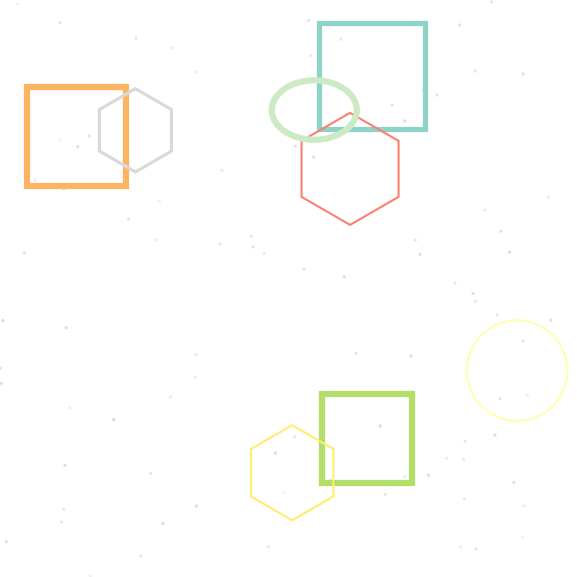[{"shape": "square", "thickness": 2.5, "radius": 0.46, "center": [0.644, 0.868]}, {"shape": "circle", "thickness": 1, "radius": 0.44, "center": [0.895, 0.357]}, {"shape": "hexagon", "thickness": 1, "radius": 0.49, "center": [0.606, 0.707]}, {"shape": "square", "thickness": 3, "radius": 0.43, "center": [0.133, 0.763]}, {"shape": "square", "thickness": 3, "radius": 0.39, "center": [0.636, 0.24]}, {"shape": "hexagon", "thickness": 1.5, "radius": 0.36, "center": [0.235, 0.773]}, {"shape": "oval", "thickness": 3, "radius": 0.37, "center": [0.544, 0.809]}, {"shape": "hexagon", "thickness": 1, "radius": 0.41, "center": [0.506, 0.181]}]